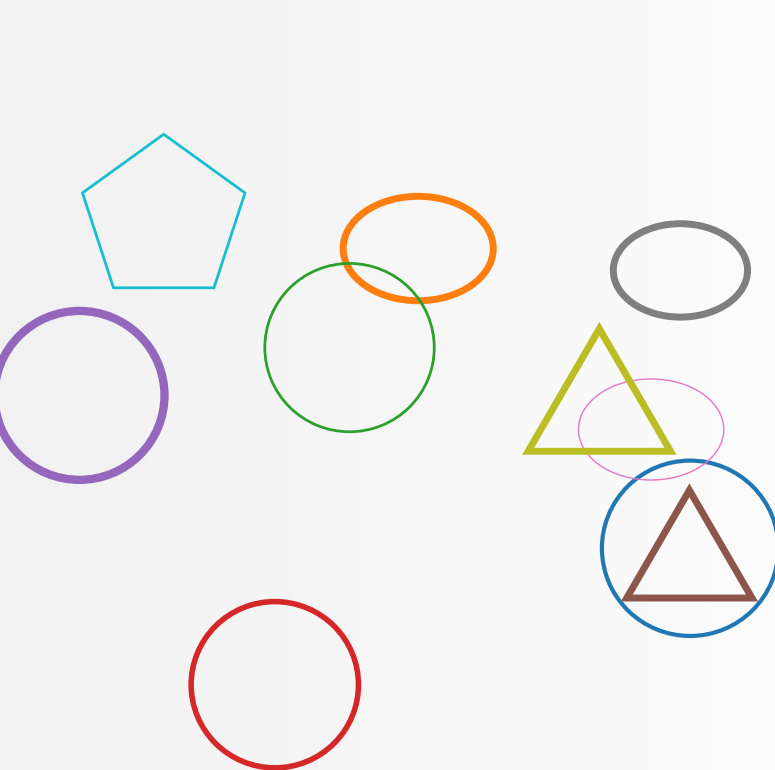[{"shape": "circle", "thickness": 1.5, "radius": 0.57, "center": [0.891, 0.288]}, {"shape": "oval", "thickness": 2.5, "radius": 0.48, "center": [0.54, 0.677]}, {"shape": "circle", "thickness": 1, "radius": 0.55, "center": [0.451, 0.549]}, {"shape": "circle", "thickness": 2, "radius": 0.54, "center": [0.355, 0.111]}, {"shape": "circle", "thickness": 3, "radius": 0.55, "center": [0.103, 0.486]}, {"shape": "triangle", "thickness": 2.5, "radius": 0.47, "center": [0.89, 0.27]}, {"shape": "oval", "thickness": 0.5, "radius": 0.47, "center": [0.84, 0.442]}, {"shape": "oval", "thickness": 2.5, "radius": 0.43, "center": [0.878, 0.649]}, {"shape": "triangle", "thickness": 2.5, "radius": 0.53, "center": [0.773, 0.467]}, {"shape": "pentagon", "thickness": 1, "radius": 0.55, "center": [0.211, 0.715]}]